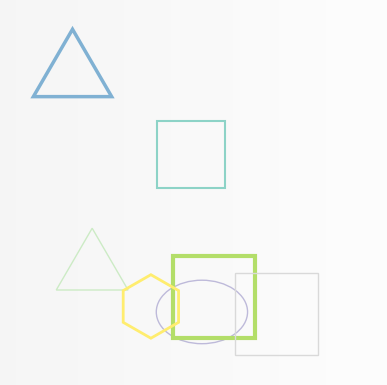[{"shape": "square", "thickness": 1.5, "radius": 0.44, "center": [0.494, 0.599]}, {"shape": "oval", "thickness": 1, "radius": 0.59, "center": [0.521, 0.19]}, {"shape": "triangle", "thickness": 2.5, "radius": 0.58, "center": [0.187, 0.807]}, {"shape": "square", "thickness": 3, "radius": 0.53, "center": [0.553, 0.228]}, {"shape": "square", "thickness": 1, "radius": 0.53, "center": [0.714, 0.184]}, {"shape": "triangle", "thickness": 1, "radius": 0.53, "center": [0.238, 0.3]}, {"shape": "hexagon", "thickness": 2, "radius": 0.41, "center": [0.389, 0.204]}]